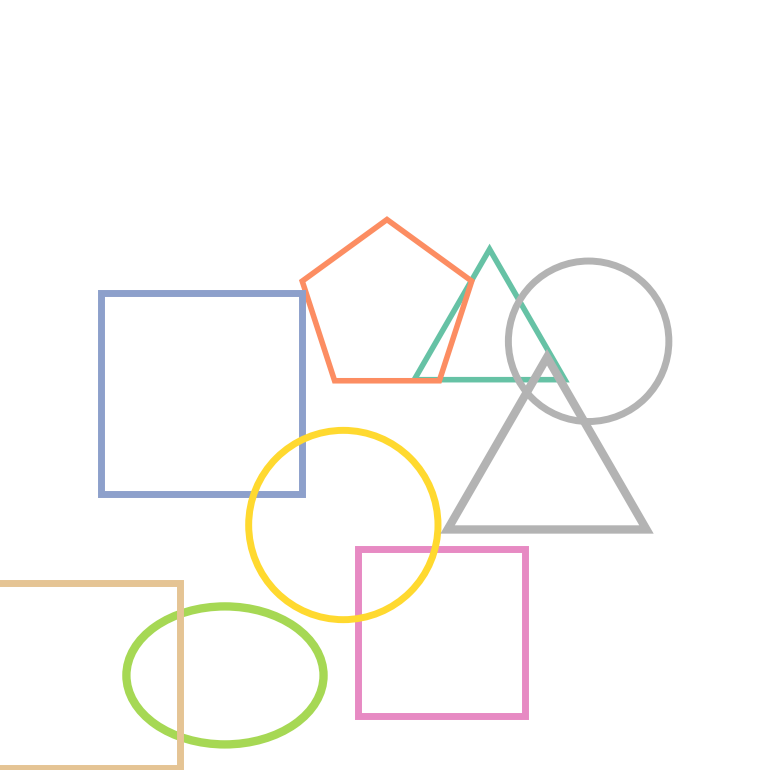[{"shape": "triangle", "thickness": 2, "radius": 0.56, "center": [0.636, 0.563]}, {"shape": "pentagon", "thickness": 2, "radius": 0.58, "center": [0.503, 0.599]}, {"shape": "square", "thickness": 2.5, "radius": 0.65, "center": [0.261, 0.489]}, {"shape": "square", "thickness": 2.5, "radius": 0.54, "center": [0.574, 0.179]}, {"shape": "oval", "thickness": 3, "radius": 0.64, "center": [0.292, 0.123]}, {"shape": "circle", "thickness": 2.5, "radius": 0.61, "center": [0.446, 0.318]}, {"shape": "square", "thickness": 2.5, "radius": 0.6, "center": [0.114, 0.122]}, {"shape": "circle", "thickness": 2.5, "radius": 0.52, "center": [0.764, 0.557]}, {"shape": "triangle", "thickness": 3, "radius": 0.75, "center": [0.71, 0.387]}]